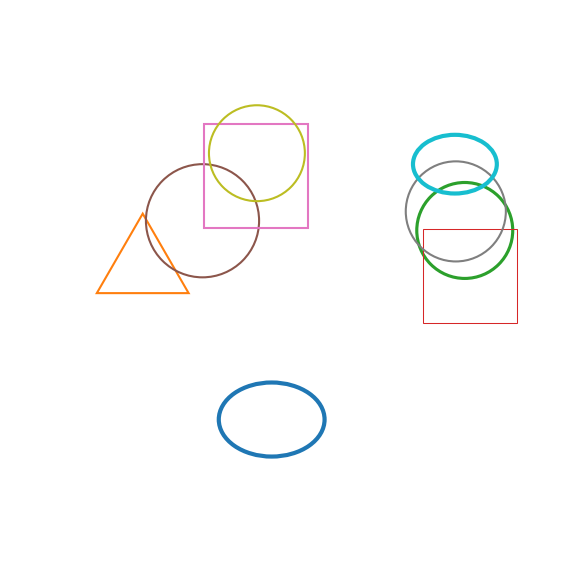[{"shape": "oval", "thickness": 2, "radius": 0.46, "center": [0.47, 0.273]}, {"shape": "triangle", "thickness": 1, "radius": 0.46, "center": [0.247, 0.537]}, {"shape": "circle", "thickness": 1.5, "radius": 0.42, "center": [0.805, 0.6]}, {"shape": "square", "thickness": 0.5, "radius": 0.41, "center": [0.814, 0.522]}, {"shape": "circle", "thickness": 1, "radius": 0.49, "center": [0.351, 0.617]}, {"shape": "square", "thickness": 1, "radius": 0.45, "center": [0.443, 0.695]}, {"shape": "circle", "thickness": 1, "radius": 0.43, "center": [0.789, 0.633]}, {"shape": "circle", "thickness": 1, "radius": 0.42, "center": [0.445, 0.734]}, {"shape": "oval", "thickness": 2, "radius": 0.36, "center": [0.788, 0.715]}]